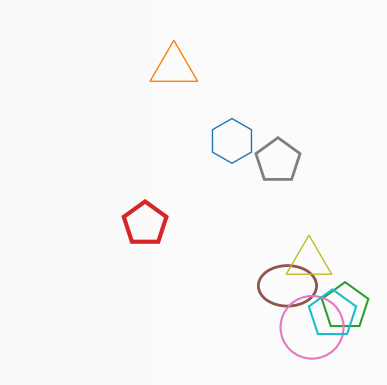[{"shape": "hexagon", "thickness": 1, "radius": 0.29, "center": [0.599, 0.634]}, {"shape": "triangle", "thickness": 1, "radius": 0.35, "center": [0.449, 0.824]}, {"shape": "pentagon", "thickness": 1.5, "radius": 0.32, "center": [0.891, 0.204]}, {"shape": "pentagon", "thickness": 3, "radius": 0.29, "center": [0.374, 0.419]}, {"shape": "oval", "thickness": 2, "radius": 0.38, "center": [0.742, 0.258]}, {"shape": "circle", "thickness": 1.5, "radius": 0.41, "center": [0.805, 0.15]}, {"shape": "pentagon", "thickness": 2, "radius": 0.3, "center": [0.717, 0.582]}, {"shape": "triangle", "thickness": 1, "radius": 0.34, "center": [0.797, 0.322]}, {"shape": "pentagon", "thickness": 1.5, "radius": 0.32, "center": [0.858, 0.184]}]